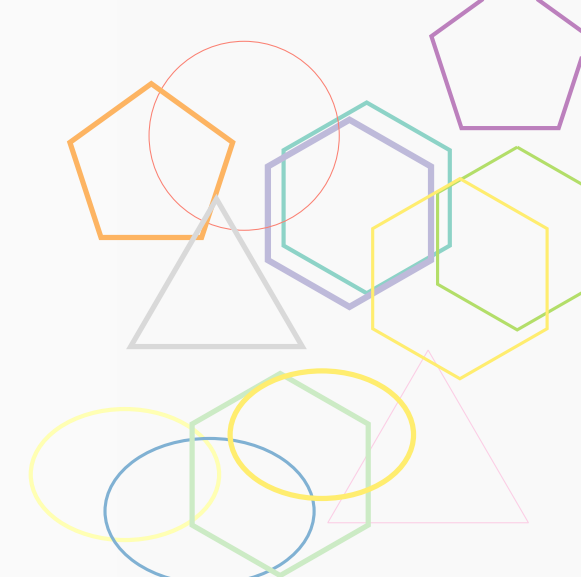[{"shape": "hexagon", "thickness": 2, "radius": 0.83, "center": [0.631, 0.656]}, {"shape": "oval", "thickness": 2, "radius": 0.81, "center": [0.215, 0.177]}, {"shape": "hexagon", "thickness": 3, "radius": 0.81, "center": [0.601, 0.63]}, {"shape": "circle", "thickness": 0.5, "radius": 0.82, "center": [0.42, 0.764]}, {"shape": "oval", "thickness": 1.5, "radius": 0.9, "center": [0.361, 0.114]}, {"shape": "pentagon", "thickness": 2.5, "radius": 0.74, "center": [0.26, 0.707]}, {"shape": "hexagon", "thickness": 1.5, "radius": 0.79, "center": [0.89, 0.586]}, {"shape": "triangle", "thickness": 0.5, "radius": 1.0, "center": [0.737, 0.194]}, {"shape": "triangle", "thickness": 2.5, "radius": 0.85, "center": [0.372, 0.484]}, {"shape": "pentagon", "thickness": 2, "radius": 0.71, "center": [0.878, 0.892]}, {"shape": "hexagon", "thickness": 2.5, "radius": 0.87, "center": [0.482, 0.177]}, {"shape": "oval", "thickness": 2.5, "radius": 0.79, "center": [0.554, 0.246]}, {"shape": "hexagon", "thickness": 1.5, "radius": 0.87, "center": [0.791, 0.517]}]